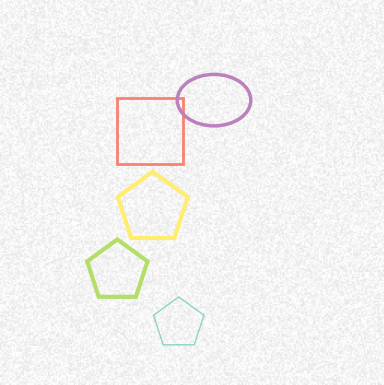[{"shape": "pentagon", "thickness": 1, "radius": 0.34, "center": [0.464, 0.16]}, {"shape": "square", "thickness": 2, "radius": 0.43, "center": [0.389, 0.661]}, {"shape": "pentagon", "thickness": 3, "radius": 0.41, "center": [0.305, 0.296]}, {"shape": "oval", "thickness": 2.5, "radius": 0.48, "center": [0.556, 0.74]}, {"shape": "pentagon", "thickness": 3, "radius": 0.48, "center": [0.397, 0.459]}]